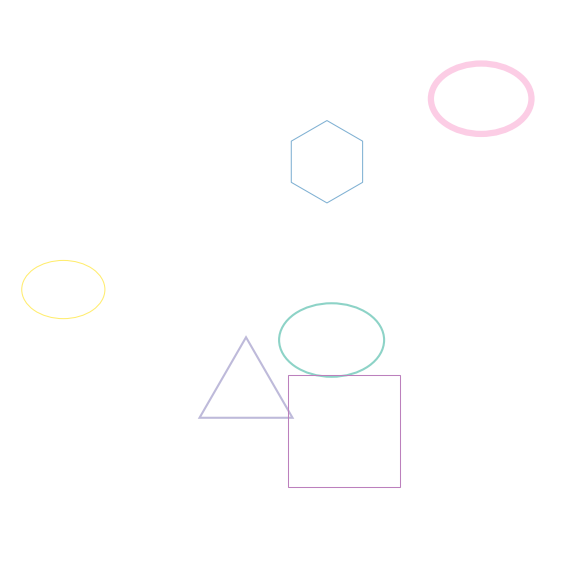[{"shape": "oval", "thickness": 1, "radius": 0.45, "center": [0.574, 0.41]}, {"shape": "triangle", "thickness": 1, "radius": 0.46, "center": [0.426, 0.322]}, {"shape": "hexagon", "thickness": 0.5, "radius": 0.36, "center": [0.566, 0.719]}, {"shape": "oval", "thickness": 3, "radius": 0.44, "center": [0.833, 0.828]}, {"shape": "square", "thickness": 0.5, "radius": 0.48, "center": [0.595, 0.253]}, {"shape": "oval", "thickness": 0.5, "radius": 0.36, "center": [0.11, 0.498]}]